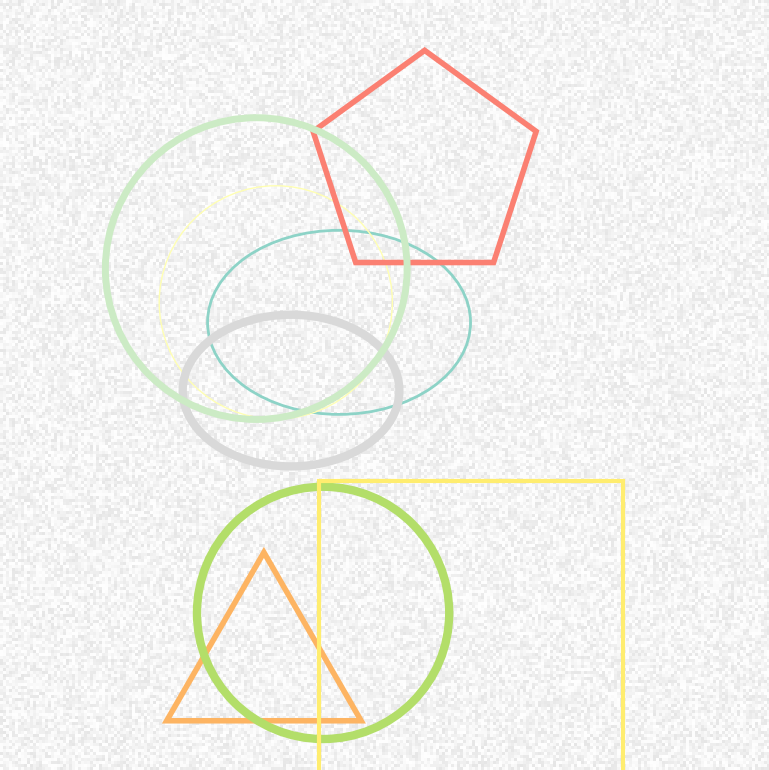[{"shape": "oval", "thickness": 1, "radius": 0.85, "center": [0.44, 0.581]}, {"shape": "circle", "thickness": 0.5, "radius": 0.76, "center": [0.358, 0.607]}, {"shape": "pentagon", "thickness": 2, "radius": 0.76, "center": [0.551, 0.782]}, {"shape": "triangle", "thickness": 2, "radius": 0.73, "center": [0.343, 0.137]}, {"shape": "circle", "thickness": 3, "radius": 0.82, "center": [0.42, 0.204]}, {"shape": "oval", "thickness": 3, "radius": 0.7, "center": [0.378, 0.493]}, {"shape": "circle", "thickness": 2.5, "radius": 0.98, "center": [0.333, 0.651]}, {"shape": "square", "thickness": 1.5, "radius": 0.99, "center": [0.612, 0.177]}]